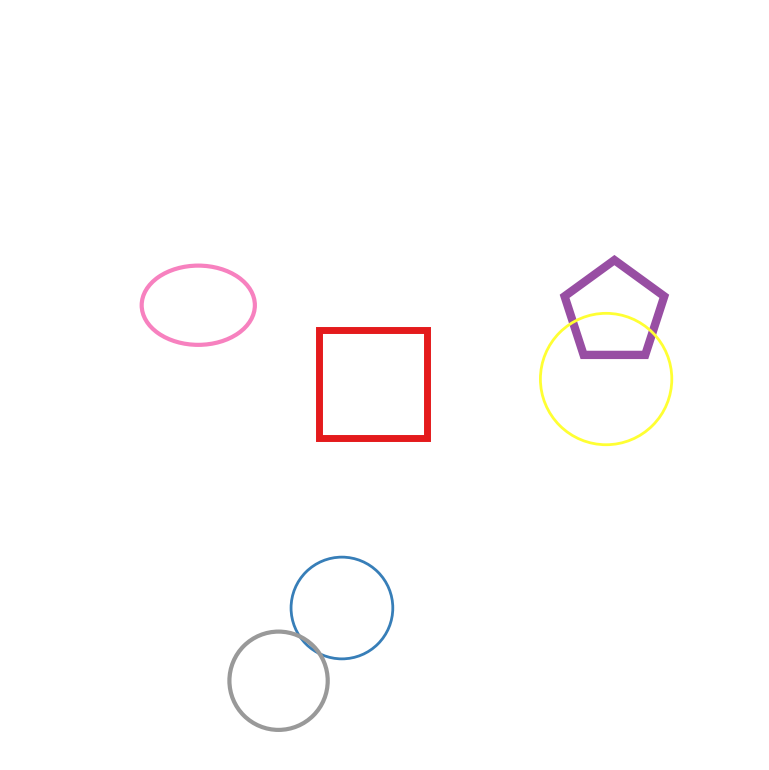[{"shape": "square", "thickness": 2.5, "radius": 0.35, "center": [0.484, 0.502]}, {"shape": "circle", "thickness": 1, "radius": 0.33, "center": [0.444, 0.21]}, {"shape": "pentagon", "thickness": 3, "radius": 0.34, "center": [0.798, 0.594]}, {"shape": "circle", "thickness": 1, "radius": 0.43, "center": [0.787, 0.508]}, {"shape": "oval", "thickness": 1.5, "radius": 0.37, "center": [0.258, 0.604]}, {"shape": "circle", "thickness": 1.5, "radius": 0.32, "center": [0.362, 0.116]}]